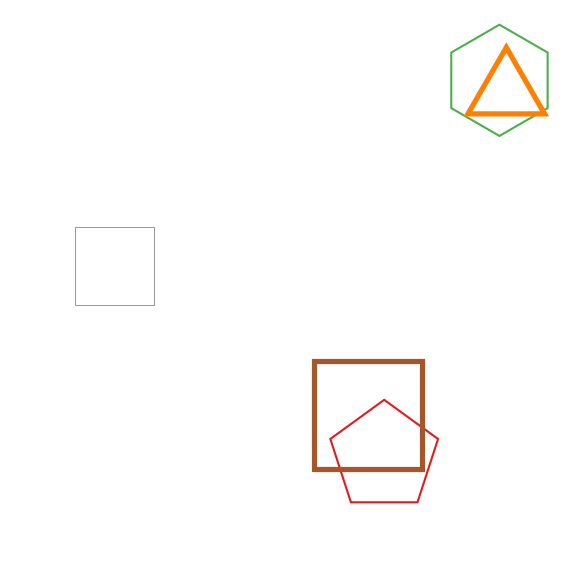[{"shape": "pentagon", "thickness": 1, "radius": 0.49, "center": [0.665, 0.209]}, {"shape": "hexagon", "thickness": 1, "radius": 0.48, "center": [0.865, 0.86]}, {"shape": "triangle", "thickness": 2.5, "radius": 0.38, "center": [0.877, 0.84]}, {"shape": "square", "thickness": 2.5, "radius": 0.47, "center": [0.637, 0.281]}, {"shape": "square", "thickness": 0.5, "radius": 0.34, "center": [0.198, 0.539]}]